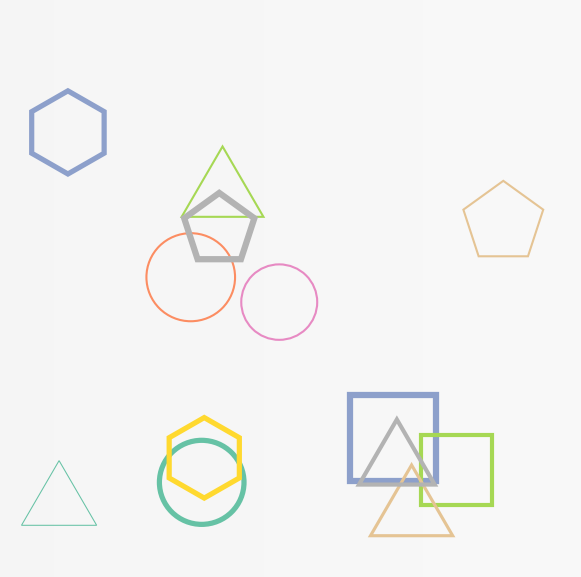[{"shape": "triangle", "thickness": 0.5, "radius": 0.37, "center": [0.102, 0.127]}, {"shape": "circle", "thickness": 2.5, "radius": 0.36, "center": [0.347, 0.164]}, {"shape": "circle", "thickness": 1, "radius": 0.38, "center": [0.328, 0.519]}, {"shape": "square", "thickness": 3, "radius": 0.37, "center": [0.676, 0.241]}, {"shape": "hexagon", "thickness": 2.5, "radius": 0.36, "center": [0.117, 0.77]}, {"shape": "circle", "thickness": 1, "radius": 0.33, "center": [0.48, 0.476]}, {"shape": "triangle", "thickness": 1, "radius": 0.41, "center": [0.383, 0.664]}, {"shape": "square", "thickness": 2, "radius": 0.3, "center": [0.785, 0.186]}, {"shape": "hexagon", "thickness": 2.5, "radius": 0.35, "center": [0.351, 0.206]}, {"shape": "triangle", "thickness": 1.5, "radius": 0.41, "center": [0.708, 0.112]}, {"shape": "pentagon", "thickness": 1, "radius": 0.36, "center": [0.866, 0.614]}, {"shape": "pentagon", "thickness": 3, "radius": 0.32, "center": [0.377, 0.602]}, {"shape": "triangle", "thickness": 2, "radius": 0.38, "center": [0.683, 0.198]}]